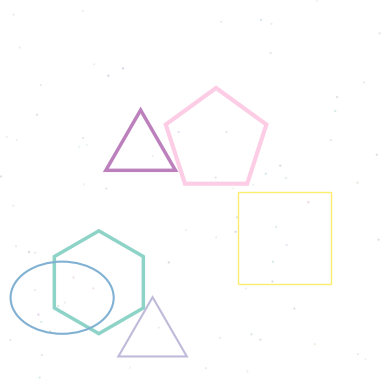[{"shape": "hexagon", "thickness": 2.5, "radius": 0.67, "center": [0.257, 0.267]}, {"shape": "triangle", "thickness": 1.5, "radius": 0.51, "center": [0.396, 0.125]}, {"shape": "oval", "thickness": 1.5, "radius": 0.67, "center": [0.161, 0.227]}, {"shape": "pentagon", "thickness": 3, "radius": 0.69, "center": [0.561, 0.634]}, {"shape": "triangle", "thickness": 2.5, "radius": 0.52, "center": [0.365, 0.61]}, {"shape": "square", "thickness": 1, "radius": 0.6, "center": [0.739, 0.381]}]